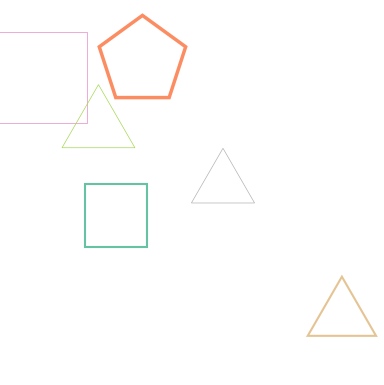[{"shape": "square", "thickness": 1.5, "radius": 0.41, "center": [0.301, 0.44]}, {"shape": "pentagon", "thickness": 2.5, "radius": 0.59, "center": [0.37, 0.842]}, {"shape": "square", "thickness": 0.5, "radius": 0.6, "center": [0.106, 0.799]}, {"shape": "triangle", "thickness": 0.5, "radius": 0.55, "center": [0.256, 0.671]}, {"shape": "triangle", "thickness": 1.5, "radius": 0.51, "center": [0.888, 0.179]}, {"shape": "triangle", "thickness": 0.5, "radius": 0.47, "center": [0.579, 0.52]}]